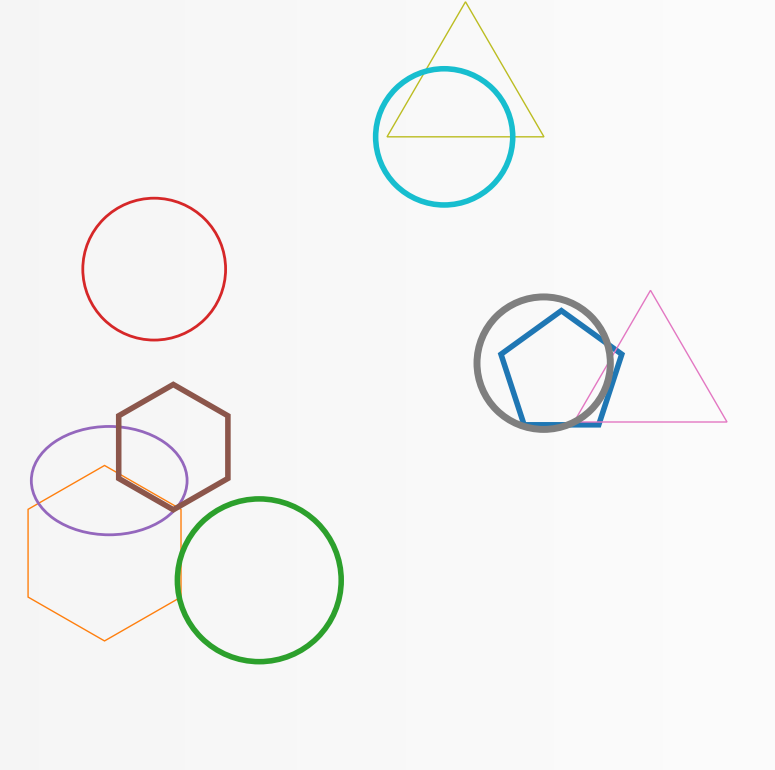[{"shape": "pentagon", "thickness": 2, "radius": 0.41, "center": [0.724, 0.515]}, {"shape": "hexagon", "thickness": 0.5, "radius": 0.57, "center": [0.135, 0.282]}, {"shape": "circle", "thickness": 2, "radius": 0.53, "center": [0.335, 0.246]}, {"shape": "circle", "thickness": 1, "radius": 0.46, "center": [0.199, 0.65]}, {"shape": "oval", "thickness": 1, "radius": 0.5, "center": [0.141, 0.376]}, {"shape": "hexagon", "thickness": 2, "radius": 0.41, "center": [0.224, 0.419]}, {"shape": "triangle", "thickness": 0.5, "radius": 0.57, "center": [0.839, 0.509]}, {"shape": "circle", "thickness": 2.5, "radius": 0.43, "center": [0.702, 0.528]}, {"shape": "triangle", "thickness": 0.5, "radius": 0.58, "center": [0.601, 0.881]}, {"shape": "circle", "thickness": 2, "radius": 0.44, "center": [0.573, 0.822]}]